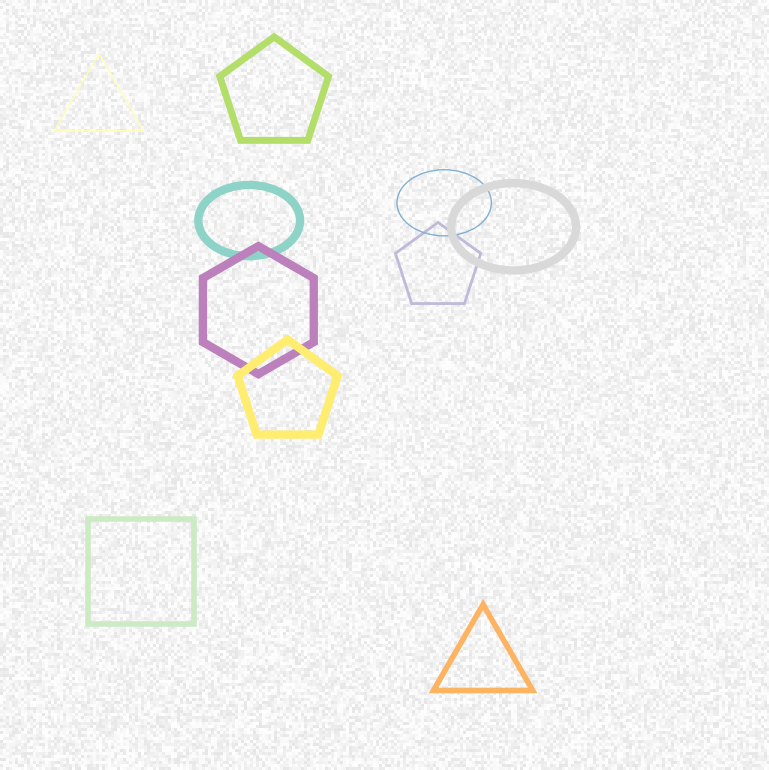[{"shape": "oval", "thickness": 3, "radius": 0.33, "center": [0.324, 0.714]}, {"shape": "triangle", "thickness": 0.5, "radius": 0.33, "center": [0.129, 0.864]}, {"shape": "pentagon", "thickness": 1, "radius": 0.29, "center": [0.569, 0.653]}, {"shape": "oval", "thickness": 0.5, "radius": 0.31, "center": [0.577, 0.737]}, {"shape": "triangle", "thickness": 2, "radius": 0.37, "center": [0.627, 0.141]}, {"shape": "pentagon", "thickness": 2.5, "radius": 0.37, "center": [0.356, 0.878]}, {"shape": "oval", "thickness": 3, "radius": 0.41, "center": [0.667, 0.705]}, {"shape": "hexagon", "thickness": 3, "radius": 0.42, "center": [0.335, 0.597]}, {"shape": "square", "thickness": 2, "radius": 0.34, "center": [0.183, 0.258]}, {"shape": "pentagon", "thickness": 3, "radius": 0.34, "center": [0.373, 0.491]}]